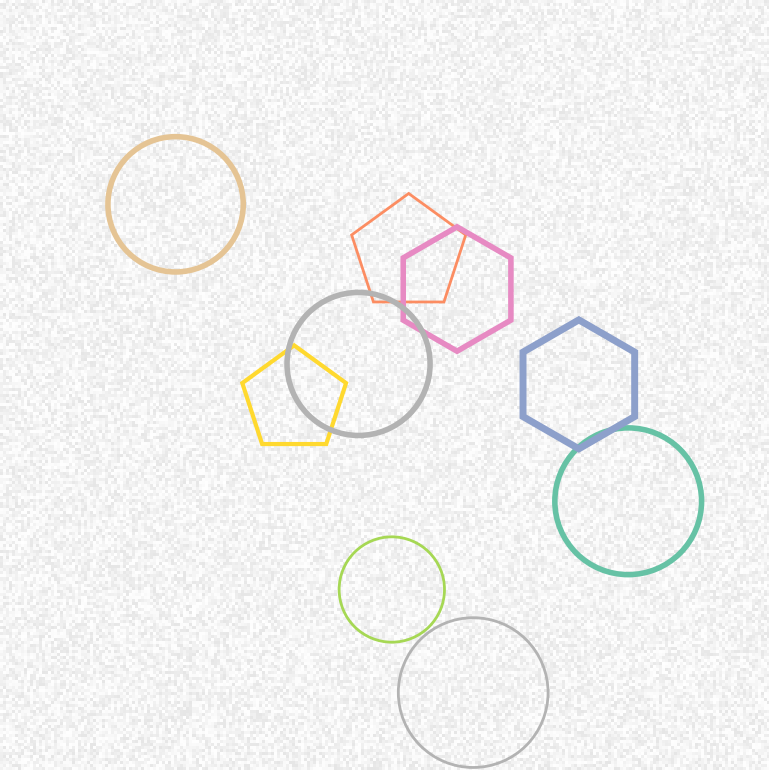[{"shape": "circle", "thickness": 2, "radius": 0.48, "center": [0.816, 0.349]}, {"shape": "pentagon", "thickness": 1, "radius": 0.39, "center": [0.531, 0.671]}, {"shape": "hexagon", "thickness": 2.5, "radius": 0.42, "center": [0.752, 0.501]}, {"shape": "hexagon", "thickness": 2, "radius": 0.4, "center": [0.594, 0.625]}, {"shape": "circle", "thickness": 1, "radius": 0.34, "center": [0.509, 0.234]}, {"shape": "pentagon", "thickness": 1.5, "radius": 0.35, "center": [0.382, 0.481]}, {"shape": "circle", "thickness": 2, "radius": 0.44, "center": [0.228, 0.735]}, {"shape": "circle", "thickness": 2, "radius": 0.46, "center": [0.466, 0.527]}, {"shape": "circle", "thickness": 1, "radius": 0.49, "center": [0.615, 0.101]}]